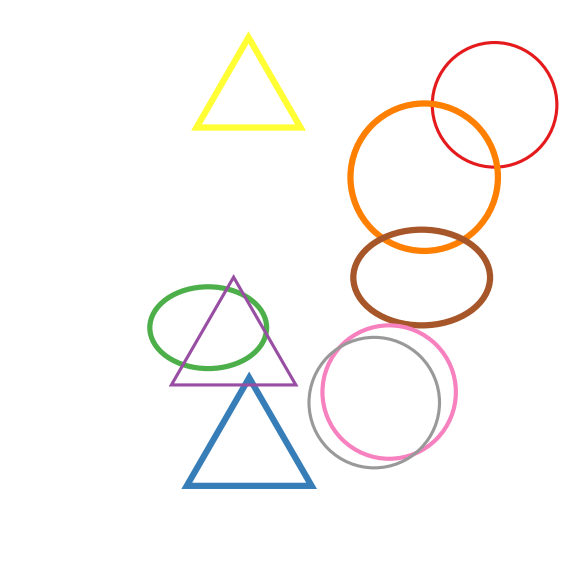[{"shape": "circle", "thickness": 1.5, "radius": 0.54, "center": [0.856, 0.818]}, {"shape": "triangle", "thickness": 3, "radius": 0.62, "center": [0.432, 0.22]}, {"shape": "oval", "thickness": 2.5, "radius": 0.51, "center": [0.361, 0.432]}, {"shape": "triangle", "thickness": 1.5, "radius": 0.62, "center": [0.405, 0.395]}, {"shape": "circle", "thickness": 3, "radius": 0.64, "center": [0.735, 0.692]}, {"shape": "triangle", "thickness": 3, "radius": 0.52, "center": [0.43, 0.83]}, {"shape": "oval", "thickness": 3, "radius": 0.59, "center": [0.73, 0.519]}, {"shape": "circle", "thickness": 2, "radius": 0.58, "center": [0.674, 0.32]}, {"shape": "circle", "thickness": 1.5, "radius": 0.56, "center": [0.648, 0.302]}]